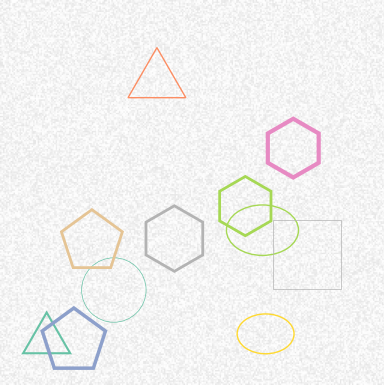[{"shape": "triangle", "thickness": 1.5, "radius": 0.35, "center": [0.121, 0.118]}, {"shape": "circle", "thickness": 0.5, "radius": 0.42, "center": [0.296, 0.247]}, {"shape": "triangle", "thickness": 1, "radius": 0.43, "center": [0.408, 0.79]}, {"shape": "pentagon", "thickness": 2.5, "radius": 0.43, "center": [0.192, 0.114]}, {"shape": "hexagon", "thickness": 3, "radius": 0.38, "center": [0.762, 0.615]}, {"shape": "oval", "thickness": 1, "radius": 0.47, "center": [0.682, 0.402]}, {"shape": "hexagon", "thickness": 2, "radius": 0.38, "center": [0.637, 0.465]}, {"shape": "oval", "thickness": 1, "radius": 0.37, "center": [0.69, 0.133]}, {"shape": "pentagon", "thickness": 2, "radius": 0.42, "center": [0.239, 0.372]}, {"shape": "square", "thickness": 0.5, "radius": 0.45, "center": [0.797, 0.339]}, {"shape": "hexagon", "thickness": 2, "radius": 0.43, "center": [0.453, 0.38]}]